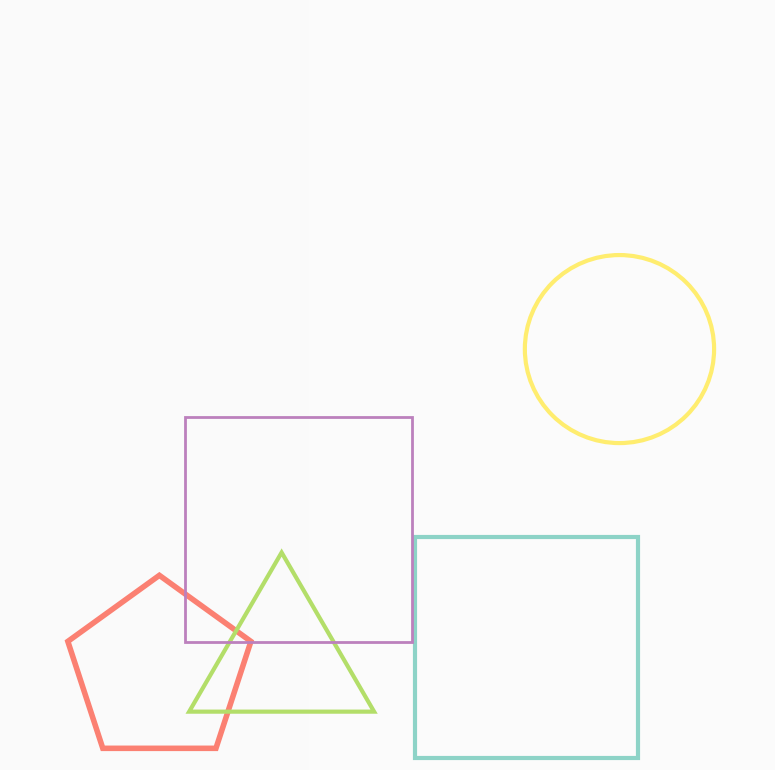[{"shape": "square", "thickness": 1.5, "radius": 0.72, "center": [0.679, 0.159]}, {"shape": "pentagon", "thickness": 2, "radius": 0.62, "center": [0.206, 0.129]}, {"shape": "triangle", "thickness": 1.5, "radius": 0.69, "center": [0.363, 0.145]}, {"shape": "square", "thickness": 1, "radius": 0.73, "center": [0.385, 0.312]}, {"shape": "circle", "thickness": 1.5, "radius": 0.61, "center": [0.799, 0.547]}]